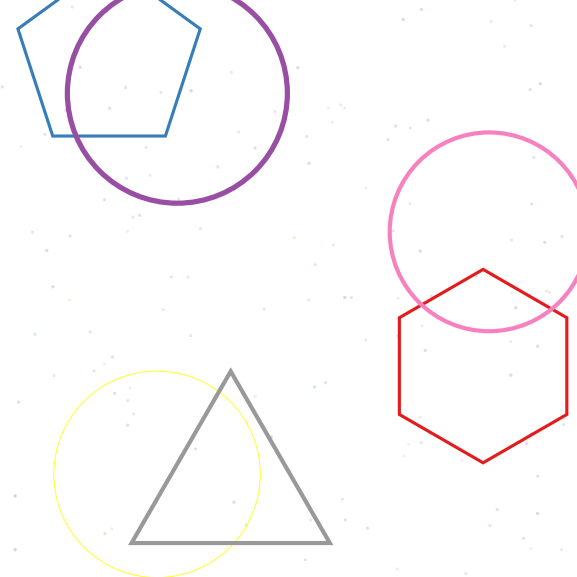[{"shape": "hexagon", "thickness": 1.5, "radius": 0.84, "center": [0.837, 0.365]}, {"shape": "pentagon", "thickness": 1.5, "radius": 0.83, "center": [0.189, 0.898]}, {"shape": "circle", "thickness": 2.5, "radius": 0.95, "center": [0.307, 0.838]}, {"shape": "circle", "thickness": 0.5, "radius": 0.89, "center": [0.272, 0.178]}, {"shape": "circle", "thickness": 2, "radius": 0.86, "center": [0.847, 0.598]}, {"shape": "triangle", "thickness": 2, "radius": 0.99, "center": [0.399, 0.158]}]